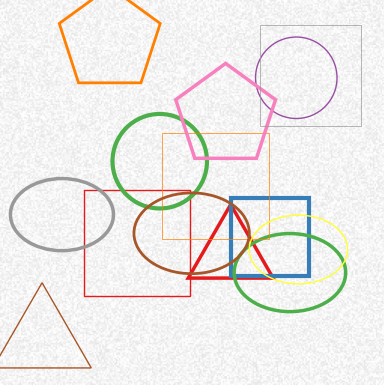[{"shape": "triangle", "thickness": 2.5, "radius": 0.64, "center": [0.599, 0.341]}, {"shape": "square", "thickness": 1, "radius": 0.69, "center": [0.355, 0.369]}, {"shape": "square", "thickness": 3, "radius": 0.51, "center": [0.701, 0.384]}, {"shape": "oval", "thickness": 2.5, "radius": 0.72, "center": [0.753, 0.292]}, {"shape": "circle", "thickness": 3, "radius": 0.61, "center": [0.415, 0.581]}, {"shape": "circle", "thickness": 1, "radius": 0.53, "center": [0.77, 0.798]}, {"shape": "square", "thickness": 0.5, "radius": 0.69, "center": [0.56, 0.518]}, {"shape": "pentagon", "thickness": 2, "radius": 0.69, "center": [0.285, 0.896]}, {"shape": "oval", "thickness": 1, "radius": 0.64, "center": [0.775, 0.352]}, {"shape": "oval", "thickness": 2, "radius": 0.75, "center": [0.498, 0.394]}, {"shape": "triangle", "thickness": 1, "radius": 0.74, "center": [0.109, 0.118]}, {"shape": "pentagon", "thickness": 2.5, "radius": 0.68, "center": [0.586, 0.699]}, {"shape": "square", "thickness": 0.5, "radius": 0.66, "center": [0.806, 0.803]}, {"shape": "oval", "thickness": 2.5, "radius": 0.67, "center": [0.161, 0.443]}]